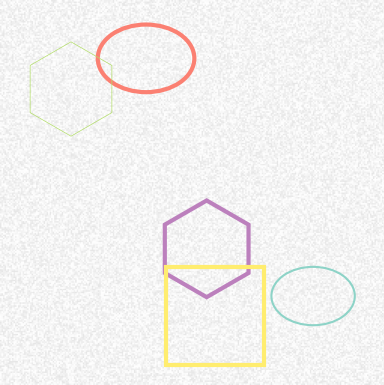[{"shape": "oval", "thickness": 1.5, "radius": 0.54, "center": [0.813, 0.231]}, {"shape": "oval", "thickness": 3, "radius": 0.63, "center": [0.379, 0.848]}, {"shape": "hexagon", "thickness": 0.5, "radius": 0.61, "center": [0.184, 0.769]}, {"shape": "hexagon", "thickness": 3, "radius": 0.63, "center": [0.537, 0.354]}, {"shape": "square", "thickness": 3, "radius": 0.64, "center": [0.558, 0.178]}]